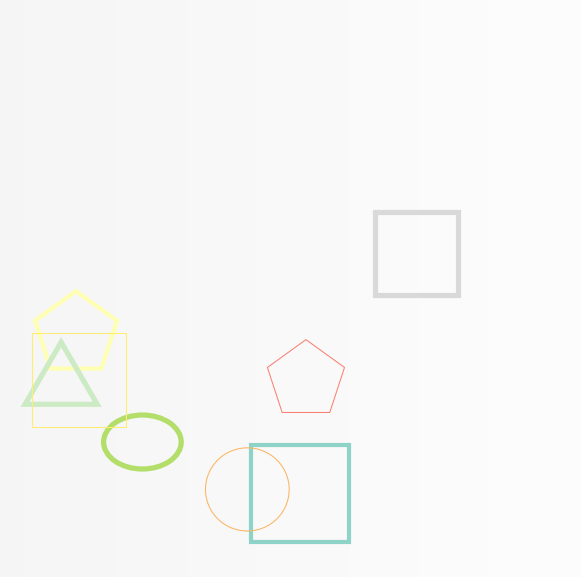[{"shape": "square", "thickness": 2, "radius": 0.42, "center": [0.516, 0.144]}, {"shape": "pentagon", "thickness": 2, "radius": 0.37, "center": [0.131, 0.421]}, {"shape": "pentagon", "thickness": 0.5, "radius": 0.35, "center": [0.526, 0.341]}, {"shape": "circle", "thickness": 0.5, "radius": 0.36, "center": [0.426, 0.152]}, {"shape": "oval", "thickness": 2.5, "radius": 0.33, "center": [0.245, 0.234]}, {"shape": "square", "thickness": 2.5, "radius": 0.36, "center": [0.716, 0.56]}, {"shape": "triangle", "thickness": 2.5, "radius": 0.36, "center": [0.105, 0.335]}, {"shape": "square", "thickness": 0.5, "radius": 0.4, "center": [0.136, 0.341]}]